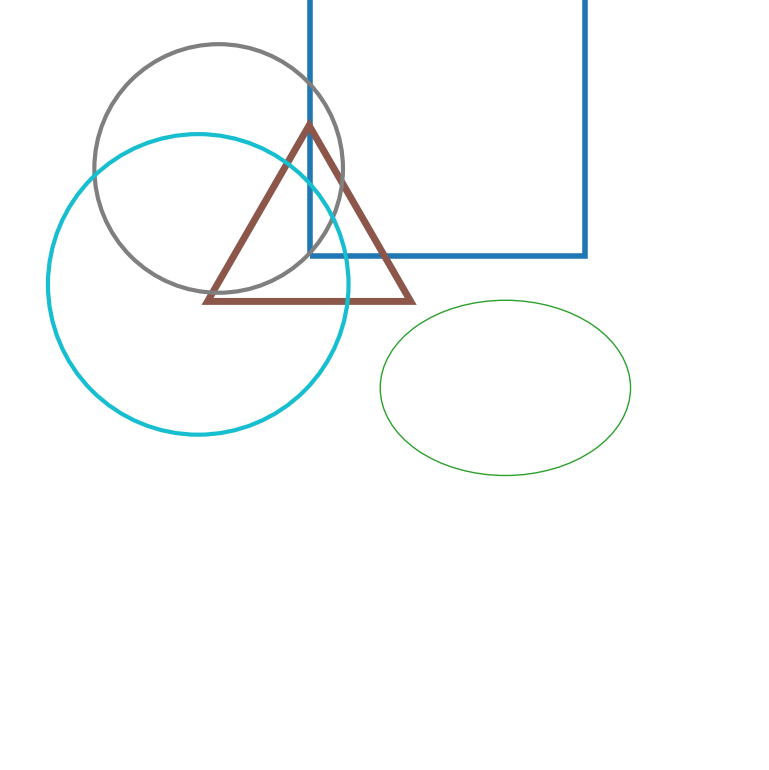[{"shape": "square", "thickness": 2, "radius": 0.89, "center": [0.581, 0.846]}, {"shape": "oval", "thickness": 0.5, "radius": 0.81, "center": [0.656, 0.496]}, {"shape": "triangle", "thickness": 2.5, "radius": 0.76, "center": [0.401, 0.685]}, {"shape": "circle", "thickness": 1.5, "radius": 0.81, "center": [0.284, 0.781]}, {"shape": "circle", "thickness": 1.5, "radius": 0.98, "center": [0.257, 0.631]}]